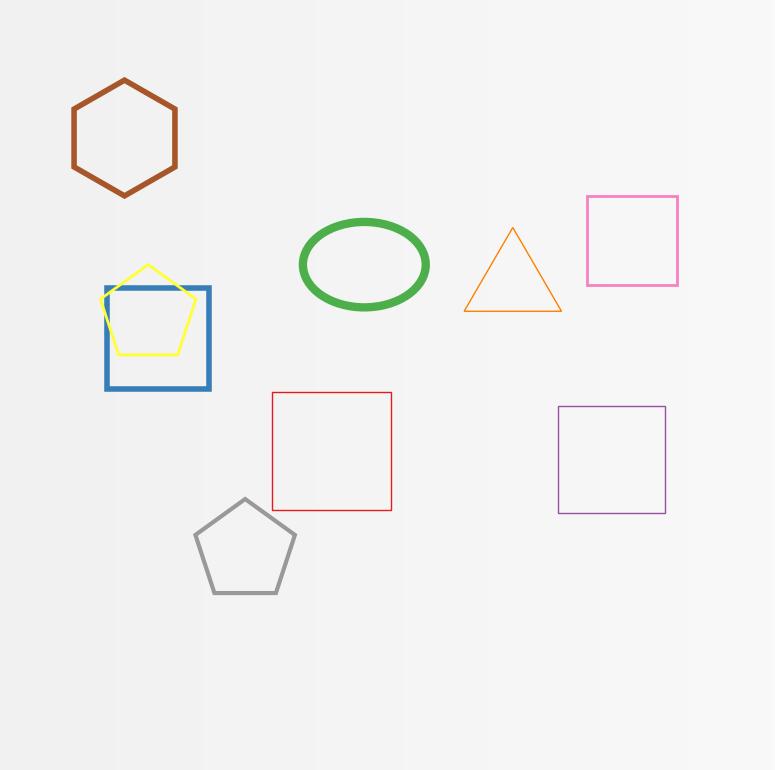[{"shape": "square", "thickness": 0.5, "radius": 0.38, "center": [0.427, 0.414]}, {"shape": "square", "thickness": 2, "radius": 0.33, "center": [0.204, 0.56]}, {"shape": "oval", "thickness": 3, "radius": 0.4, "center": [0.47, 0.656]}, {"shape": "square", "thickness": 0.5, "radius": 0.35, "center": [0.789, 0.403]}, {"shape": "triangle", "thickness": 0.5, "radius": 0.36, "center": [0.662, 0.632]}, {"shape": "pentagon", "thickness": 1, "radius": 0.32, "center": [0.191, 0.592]}, {"shape": "hexagon", "thickness": 2, "radius": 0.38, "center": [0.161, 0.821]}, {"shape": "square", "thickness": 1, "radius": 0.29, "center": [0.815, 0.688]}, {"shape": "pentagon", "thickness": 1.5, "radius": 0.34, "center": [0.316, 0.284]}]